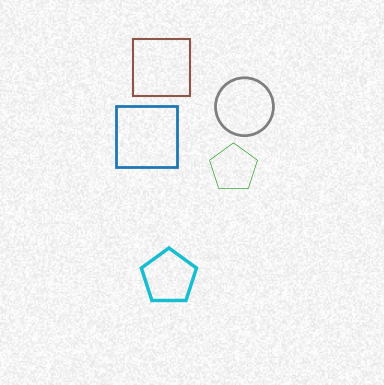[{"shape": "square", "thickness": 2, "radius": 0.39, "center": [0.38, 0.646]}, {"shape": "pentagon", "thickness": 0.5, "radius": 0.33, "center": [0.607, 0.564]}, {"shape": "square", "thickness": 1.5, "radius": 0.37, "center": [0.421, 0.825]}, {"shape": "circle", "thickness": 2, "radius": 0.38, "center": [0.635, 0.723]}, {"shape": "pentagon", "thickness": 2.5, "radius": 0.38, "center": [0.439, 0.28]}]